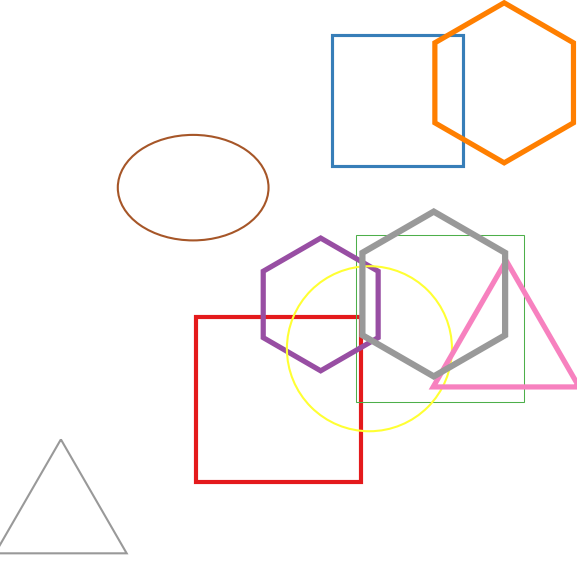[{"shape": "square", "thickness": 2, "radius": 0.71, "center": [0.482, 0.307]}, {"shape": "square", "thickness": 1.5, "radius": 0.57, "center": [0.689, 0.826]}, {"shape": "square", "thickness": 0.5, "radius": 0.73, "center": [0.762, 0.447]}, {"shape": "hexagon", "thickness": 2.5, "radius": 0.57, "center": [0.555, 0.472]}, {"shape": "hexagon", "thickness": 2.5, "radius": 0.69, "center": [0.873, 0.856]}, {"shape": "circle", "thickness": 1, "radius": 0.71, "center": [0.64, 0.395]}, {"shape": "oval", "thickness": 1, "radius": 0.65, "center": [0.334, 0.674]}, {"shape": "triangle", "thickness": 2.5, "radius": 0.73, "center": [0.876, 0.402]}, {"shape": "triangle", "thickness": 1, "radius": 0.66, "center": [0.105, 0.107]}, {"shape": "hexagon", "thickness": 3, "radius": 0.71, "center": [0.751, 0.49]}]